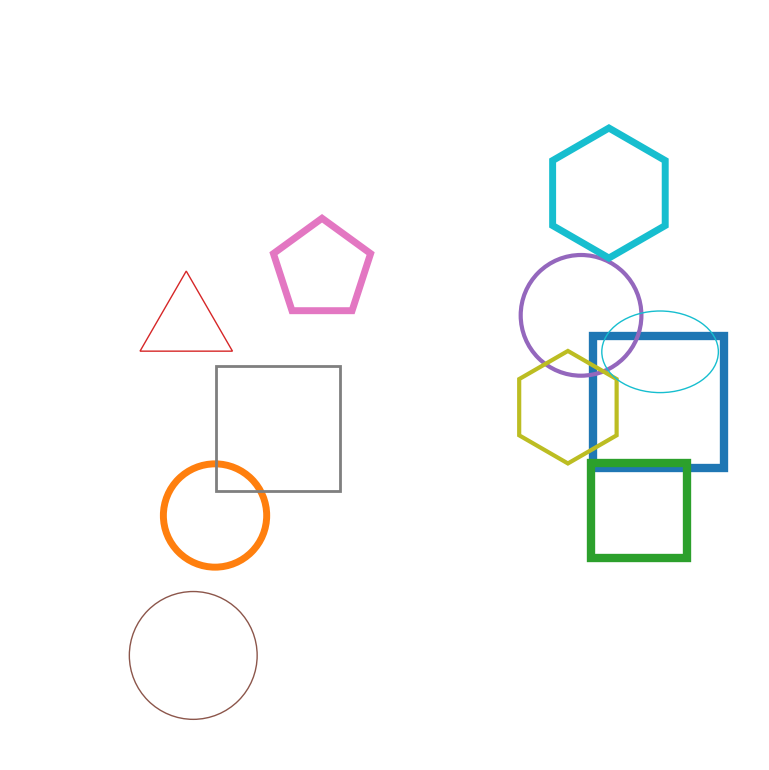[{"shape": "square", "thickness": 3, "radius": 0.43, "center": [0.855, 0.478]}, {"shape": "circle", "thickness": 2.5, "radius": 0.34, "center": [0.279, 0.331]}, {"shape": "square", "thickness": 3, "radius": 0.31, "center": [0.83, 0.337]}, {"shape": "triangle", "thickness": 0.5, "radius": 0.35, "center": [0.242, 0.579]}, {"shape": "circle", "thickness": 1.5, "radius": 0.39, "center": [0.755, 0.59]}, {"shape": "circle", "thickness": 0.5, "radius": 0.41, "center": [0.251, 0.149]}, {"shape": "pentagon", "thickness": 2.5, "radius": 0.33, "center": [0.418, 0.65]}, {"shape": "square", "thickness": 1, "radius": 0.4, "center": [0.361, 0.443]}, {"shape": "hexagon", "thickness": 1.5, "radius": 0.37, "center": [0.738, 0.471]}, {"shape": "oval", "thickness": 0.5, "radius": 0.38, "center": [0.857, 0.543]}, {"shape": "hexagon", "thickness": 2.5, "radius": 0.42, "center": [0.791, 0.749]}]